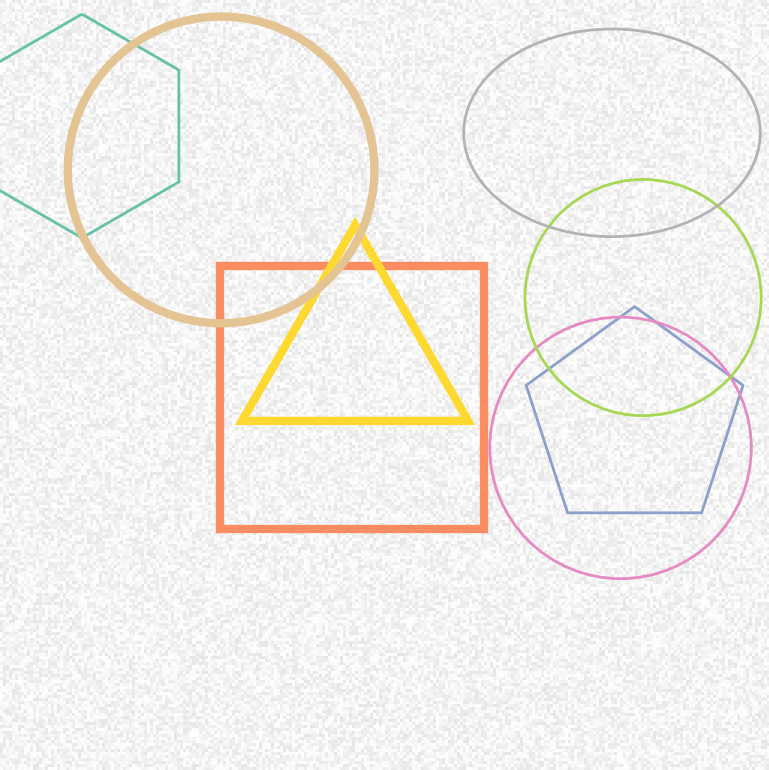[{"shape": "hexagon", "thickness": 1, "radius": 0.73, "center": [0.106, 0.836]}, {"shape": "square", "thickness": 3, "radius": 0.86, "center": [0.457, 0.484]}, {"shape": "pentagon", "thickness": 1, "radius": 0.74, "center": [0.824, 0.454]}, {"shape": "circle", "thickness": 1, "radius": 0.85, "center": [0.806, 0.418]}, {"shape": "circle", "thickness": 1, "radius": 0.77, "center": [0.835, 0.614]}, {"shape": "triangle", "thickness": 3, "radius": 0.85, "center": [0.461, 0.538]}, {"shape": "circle", "thickness": 3, "radius": 1.0, "center": [0.287, 0.779]}, {"shape": "oval", "thickness": 1, "radius": 0.96, "center": [0.795, 0.828]}]